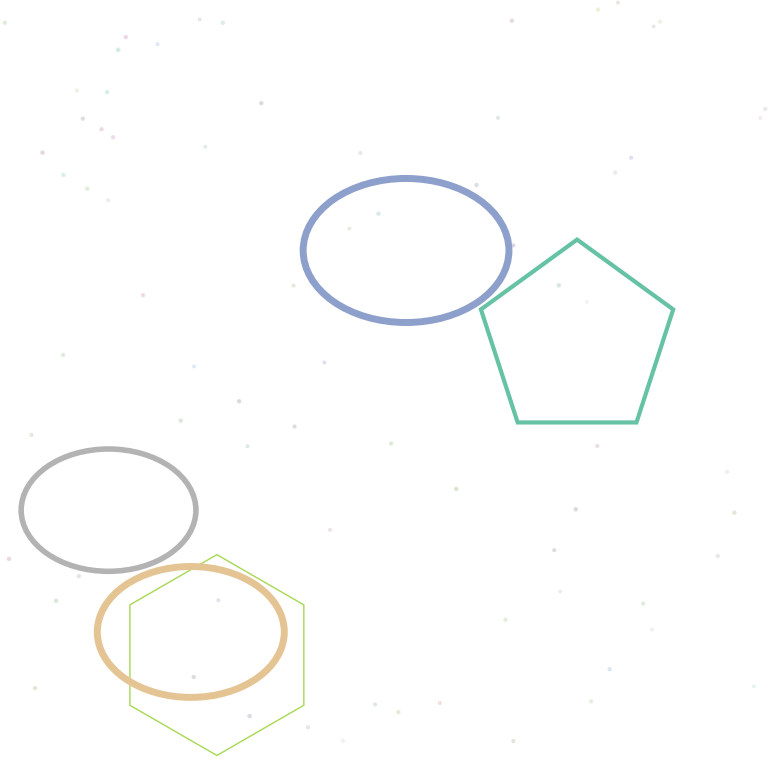[{"shape": "pentagon", "thickness": 1.5, "radius": 0.66, "center": [0.749, 0.558]}, {"shape": "oval", "thickness": 2.5, "radius": 0.67, "center": [0.527, 0.675]}, {"shape": "hexagon", "thickness": 0.5, "radius": 0.65, "center": [0.282, 0.149]}, {"shape": "oval", "thickness": 2.5, "radius": 0.61, "center": [0.248, 0.179]}, {"shape": "oval", "thickness": 2, "radius": 0.57, "center": [0.141, 0.337]}]